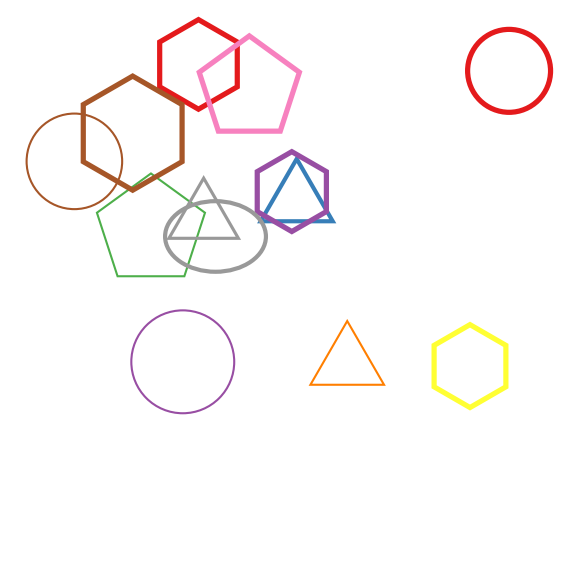[{"shape": "hexagon", "thickness": 2.5, "radius": 0.39, "center": [0.344, 0.888]}, {"shape": "circle", "thickness": 2.5, "radius": 0.36, "center": [0.882, 0.876]}, {"shape": "triangle", "thickness": 2, "radius": 0.36, "center": [0.514, 0.652]}, {"shape": "pentagon", "thickness": 1, "radius": 0.49, "center": [0.261, 0.6]}, {"shape": "circle", "thickness": 1, "radius": 0.45, "center": [0.316, 0.373]}, {"shape": "hexagon", "thickness": 2.5, "radius": 0.35, "center": [0.505, 0.667]}, {"shape": "triangle", "thickness": 1, "radius": 0.37, "center": [0.601, 0.37]}, {"shape": "hexagon", "thickness": 2.5, "radius": 0.36, "center": [0.814, 0.365]}, {"shape": "hexagon", "thickness": 2.5, "radius": 0.49, "center": [0.23, 0.769]}, {"shape": "circle", "thickness": 1, "radius": 0.41, "center": [0.129, 0.72]}, {"shape": "pentagon", "thickness": 2.5, "radius": 0.46, "center": [0.432, 0.846]}, {"shape": "oval", "thickness": 2, "radius": 0.44, "center": [0.373, 0.59]}, {"shape": "triangle", "thickness": 1.5, "radius": 0.35, "center": [0.353, 0.621]}]